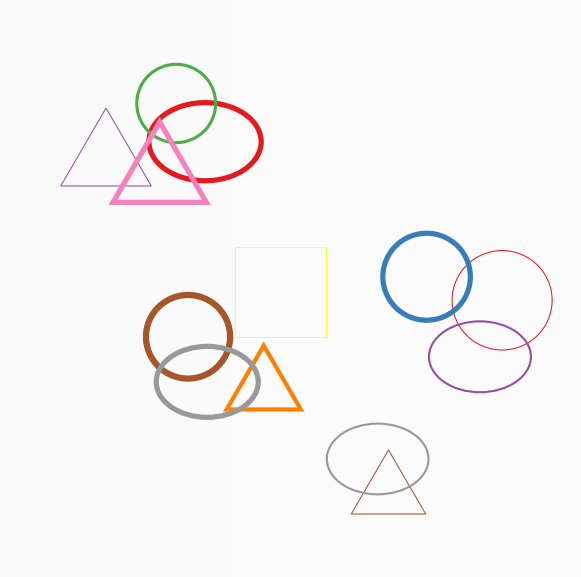[{"shape": "oval", "thickness": 2.5, "radius": 0.48, "center": [0.353, 0.754]}, {"shape": "circle", "thickness": 0.5, "radius": 0.43, "center": [0.864, 0.479]}, {"shape": "circle", "thickness": 2.5, "radius": 0.38, "center": [0.734, 0.52]}, {"shape": "circle", "thickness": 1.5, "radius": 0.34, "center": [0.303, 0.82]}, {"shape": "triangle", "thickness": 0.5, "radius": 0.45, "center": [0.182, 0.722]}, {"shape": "oval", "thickness": 1, "radius": 0.44, "center": [0.826, 0.381]}, {"shape": "triangle", "thickness": 2, "radius": 0.37, "center": [0.454, 0.327]}, {"shape": "square", "thickness": 0.5, "radius": 0.39, "center": [0.483, 0.494]}, {"shape": "triangle", "thickness": 0.5, "radius": 0.37, "center": [0.668, 0.146]}, {"shape": "circle", "thickness": 3, "radius": 0.36, "center": [0.324, 0.416]}, {"shape": "triangle", "thickness": 2.5, "radius": 0.46, "center": [0.275, 0.695]}, {"shape": "oval", "thickness": 2.5, "radius": 0.44, "center": [0.357, 0.338]}, {"shape": "oval", "thickness": 1, "radius": 0.44, "center": [0.65, 0.204]}]